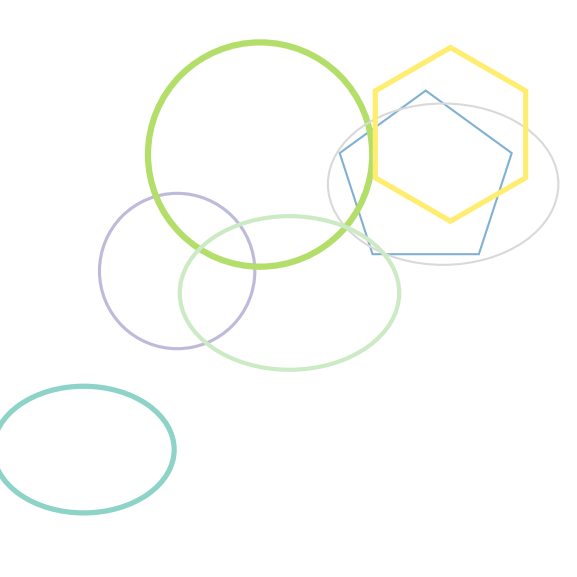[{"shape": "oval", "thickness": 2.5, "radius": 0.78, "center": [0.145, 0.221]}, {"shape": "circle", "thickness": 1.5, "radius": 0.67, "center": [0.307, 0.53]}, {"shape": "pentagon", "thickness": 1, "radius": 0.78, "center": [0.737, 0.686]}, {"shape": "circle", "thickness": 3, "radius": 0.97, "center": [0.45, 0.732]}, {"shape": "oval", "thickness": 1, "radius": 1.0, "center": [0.767, 0.68]}, {"shape": "oval", "thickness": 2, "radius": 0.95, "center": [0.501, 0.492]}, {"shape": "hexagon", "thickness": 2.5, "radius": 0.75, "center": [0.78, 0.767]}]